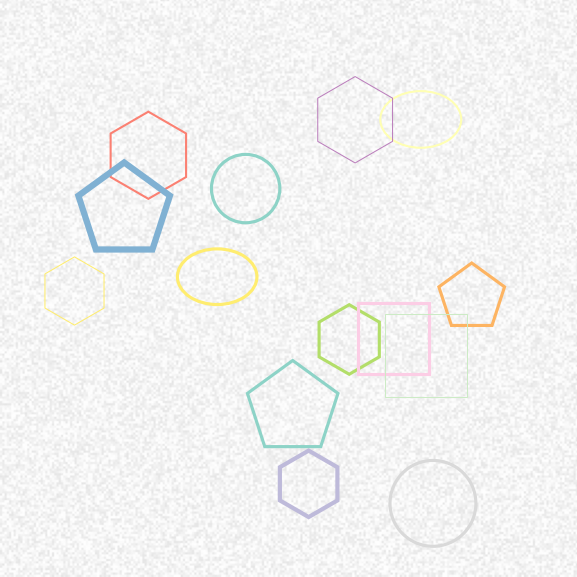[{"shape": "pentagon", "thickness": 1.5, "radius": 0.41, "center": [0.507, 0.292]}, {"shape": "circle", "thickness": 1.5, "radius": 0.3, "center": [0.425, 0.673]}, {"shape": "oval", "thickness": 1, "radius": 0.35, "center": [0.729, 0.792]}, {"shape": "hexagon", "thickness": 2, "radius": 0.29, "center": [0.534, 0.161]}, {"shape": "hexagon", "thickness": 1, "radius": 0.38, "center": [0.257, 0.73]}, {"shape": "pentagon", "thickness": 3, "radius": 0.42, "center": [0.215, 0.634]}, {"shape": "pentagon", "thickness": 1.5, "radius": 0.3, "center": [0.817, 0.484]}, {"shape": "hexagon", "thickness": 1.5, "radius": 0.3, "center": [0.605, 0.411]}, {"shape": "square", "thickness": 1.5, "radius": 0.31, "center": [0.681, 0.412]}, {"shape": "circle", "thickness": 1.5, "radius": 0.37, "center": [0.75, 0.128]}, {"shape": "hexagon", "thickness": 0.5, "radius": 0.37, "center": [0.615, 0.792]}, {"shape": "square", "thickness": 0.5, "radius": 0.36, "center": [0.738, 0.384]}, {"shape": "oval", "thickness": 1.5, "radius": 0.34, "center": [0.376, 0.52]}, {"shape": "hexagon", "thickness": 0.5, "radius": 0.3, "center": [0.129, 0.495]}]